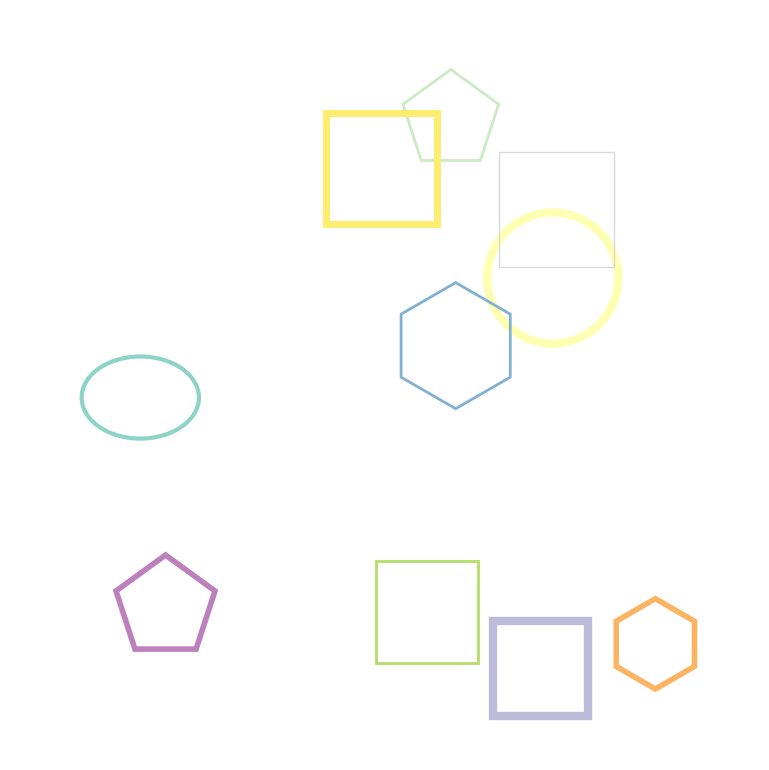[{"shape": "oval", "thickness": 1.5, "radius": 0.38, "center": [0.182, 0.484]}, {"shape": "circle", "thickness": 3, "radius": 0.43, "center": [0.718, 0.639]}, {"shape": "square", "thickness": 3, "radius": 0.31, "center": [0.702, 0.132]}, {"shape": "hexagon", "thickness": 1, "radius": 0.41, "center": [0.592, 0.551]}, {"shape": "hexagon", "thickness": 2, "radius": 0.29, "center": [0.851, 0.164]}, {"shape": "square", "thickness": 1, "radius": 0.33, "center": [0.555, 0.205]}, {"shape": "square", "thickness": 0.5, "radius": 0.37, "center": [0.723, 0.728]}, {"shape": "pentagon", "thickness": 2, "radius": 0.34, "center": [0.215, 0.212]}, {"shape": "pentagon", "thickness": 1, "radius": 0.33, "center": [0.585, 0.844]}, {"shape": "square", "thickness": 2.5, "radius": 0.36, "center": [0.495, 0.781]}]